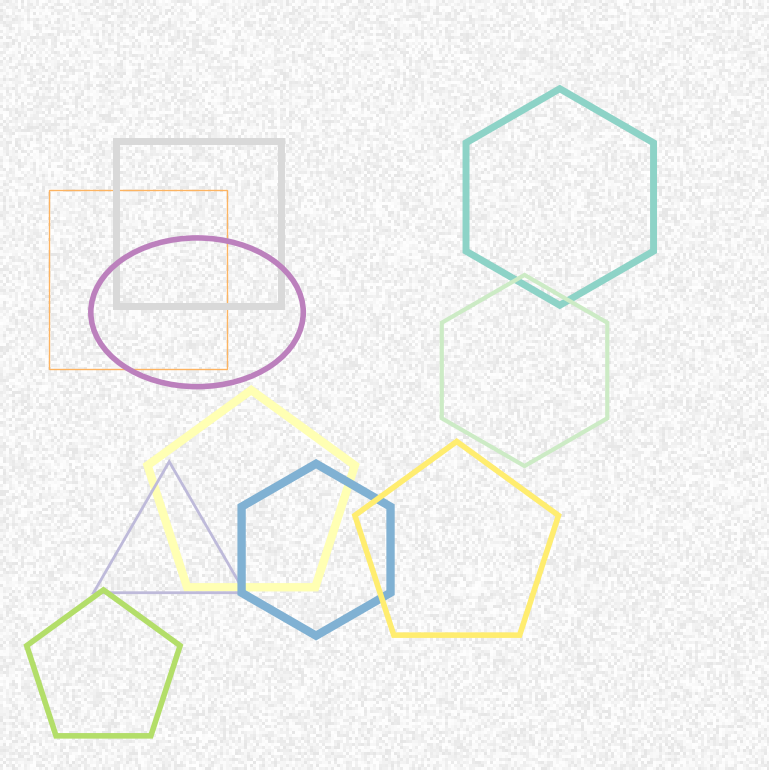[{"shape": "hexagon", "thickness": 2.5, "radius": 0.7, "center": [0.727, 0.744]}, {"shape": "pentagon", "thickness": 3, "radius": 0.71, "center": [0.326, 0.352]}, {"shape": "triangle", "thickness": 1, "radius": 0.57, "center": [0.22, 0.287]}, {"shape": "hexagon", "thickness": 3, "radius": 0.56, "center": [0.41, 0.286]}, {"shape": "square", "thickness": 0.5, "radius": 0.58, "center": [0.179, 0.637]}, {"shape": "pentagon", "thickness": 2, "radius": 0.52, "center": [0.134, 0.129]}, {"shape": "square", "thickness": 2.5, "radius": 0.54, "center": [0.258, 0.71]}, {"shape": "oval", "thickness": 2, "radius": 0.69, "center": [0.256, 0.594]}, {"shape": "hexagon", "thickness": 1.5, "radius": 0.62, "center": [0.681, 0.519]}, {"shape": "pentagon", "thickness": 2, "radius": 0.7, "center": [0.593, 0.288]}]